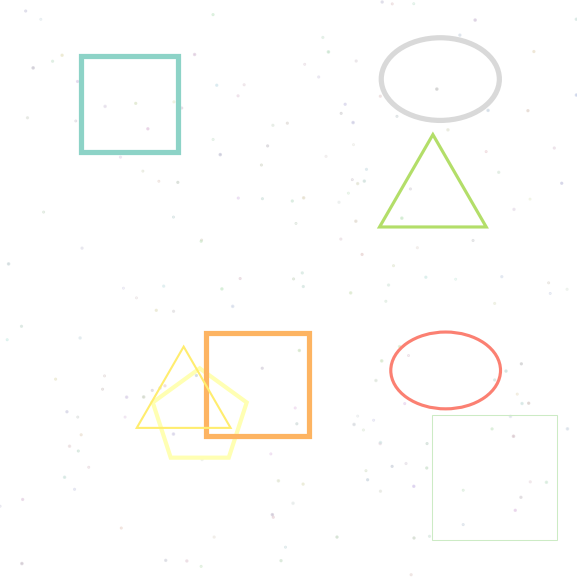[{"shape": "square", "thickness": 2.5, "radius": 0.42, "center": [0.224, 0.819]}, {"shape": "pentagon", "thickness": 2, "radius": 0.43, "center": [0.346, 0.276]}, {"shape": "oval", "thickness": 1.5, "radius": 0.48, "center": [0.772, 0.358]}, {"shape": "square", "thickness": 2.5, "radius": 0.44, "center": [0.446, 0.333]}, {"shape": "triangle", "thickness": 1.5, "radius": 0.53, "center": [0.75, 0.659]}, {"shape": "oval", "thickness": 2.5, "radius": 0.51, "center": [0.762, 0.862]}, {"shape": "square", "thickness": 0.5, "radius": 0.54, "center": [0.857, 0.173]}, {"shape": "triangle", "thickness": 1, "radius": 0.47, "center": [0.318, 0.305]}]